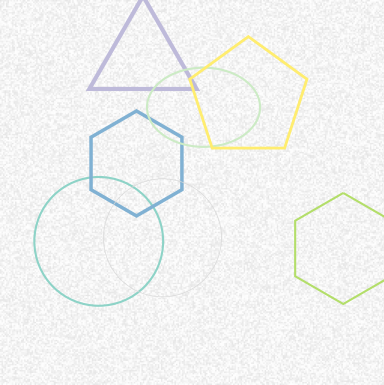[{"shape": "circle", "thickness": 1.5, "radius": 0.84, "center": [0.256, 0.373]}, {"shape": "triangle", "thickness": 3, "radius": 0.8, "center": [0.371, 0.849]}, {"shape": "hexagon", "thickness": 2.5, "radius": 0.68, "center": [0.354, 0.575]}, {"shape": "hexagon", "thickness": 1.5, "radius": 0.72, "center": [0.892, 0.355]}, {"shape": "circle", "thickness": 0.5, "radius": 0.77, "center": [0.422, 0.382]}, {"shape": "oval", "thickness": 1.5, "radius": 0.73, "center": [0.529, 0.721]}, {"shape": "pentagon", "thickness": 2, "radius": 0.8, "center": [0.645, 0.745]}]